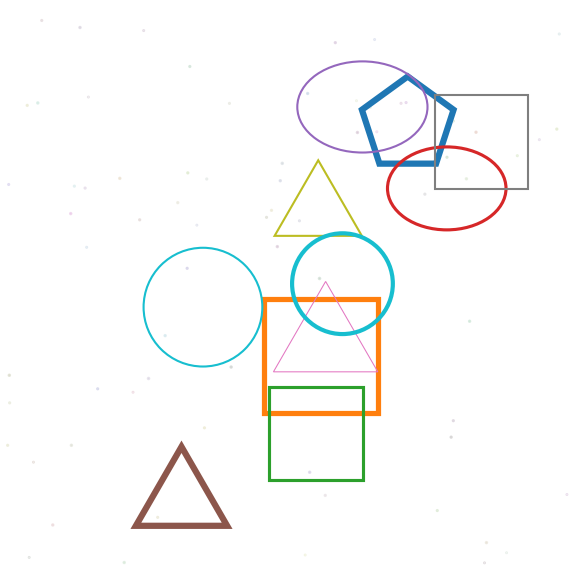[{"shape": "pentagon", "thickness": 3, "radius": 0.42, "center": [0.706, 0.783]}, {"shape": "square", "thickness": 2.5, "radius": 0.49, "center": [0.556, 0.383]}, {"shape": "square", "thickness": 1.5, "radius": 0.41, "center": [0.547, 0.249]}, {"shape": "oval", "thickness": 1.5, "radius": 0.51, "center": [0.774, 0.673]}, {"shape": "oval", "thickness": 1, "radius": 0.56, "center": [0.628, 0.814]}, {"shape": "triangle", "thickness": 3, "radius": 0.46, "center": [0.314, 0.134]}, {"shape": "triangle", "thickness": 0.5, "radius": 0.52, "center": [0.564, 0.407]}, {"shape": "square", "thickness": 1, "radius": 0.4, "center": [0.833, 0.753]}, {"shape": "triangle", "thickness": 1, "radius": 0.44, "center": [0.551, 0.634]}, {"shape": "circle", "thickness": 1, "radius": 0.51, "center": [0.351, 0.467]}, {"shape": "circle", "thickness": 2, "radius": 0.44, "center": [0.593, 0.508]}]